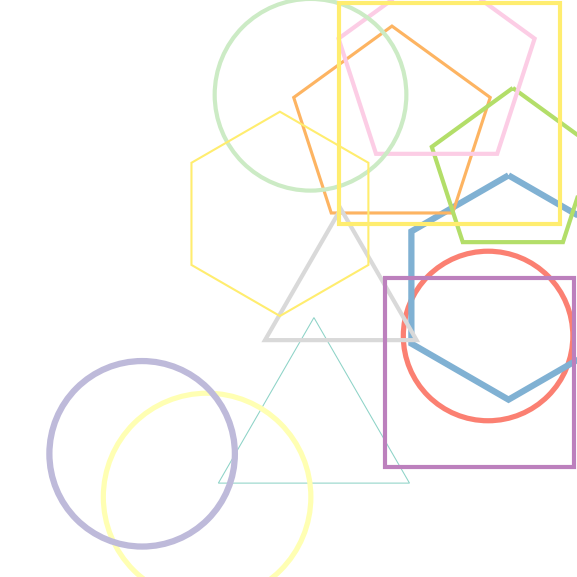[{"shape": "triangle", "thickness": 0.5, "radius": 0.96, "center": [0.544, 0.258]}, {"shape": "circle", "thickness": 2.5, "radius": 0.9, "center": [0.359, 0.139]}, {"shape": "circle", "thickness": 3, "radius": 0.8, "center": [0.246, 0.213]}, {"shape": "circle", "thickness": 2.5, "radius": 0.73, "center": [0.845, 0.417]}, {"shape": "hexagon", "thickness": 3, "radius": 0.97, "center": [0.881, 0.501]}, {"shape": "pentagon", "thickness": 1.5, "radius": 0.89, "center": [0.679, 0.775]}, {"shape": "pentagon", "thickness": 2, "radius": 0.74, "center": [0.888, 0.699]}, {"shape": "pentagon", "thickness": 2, "radius": 0.89, "center": [0.756, 0.877]}, {"shape": "triangle", "thickness": 2, "radius": 0.76, "center": [0.59, 0.486]}, {"shape": "square", "thickness": 2, "radius": 0.82, "center": [0.83, 0.354]}, {"shape": "circle", "thickness": 2, "radius": 0.83, "center": [0.538, 0.835]}, {"shape": "square", "thickness": 2, "radius": 0.96, "center": [0.779, 0.802]}, {"shape": "hexagon", "thickness": 1, "radius": 0.88, "center": [0.485, 0.629]}]